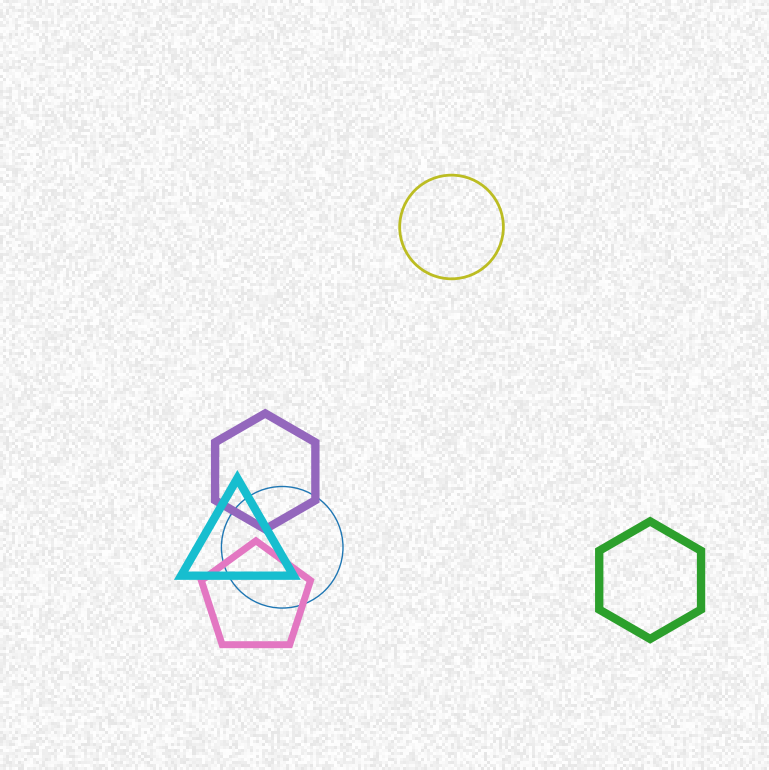[{"shape": "circle", "thickness": 0.5, "radius": 0.39, "center": [0.367, 0.289]}, {"shape": "hexagon", "thickness": 3, "radius": 0.38, "center": [0.844, 0.247]}, {"shape": "hexagon", "thickness": 3, "radius": 0.38, "center": [0.344, 0.388]}, {"shape": "pentagon", "thickness": 2.5, "radius": 0.37, "center": [0.332, 0.223]}, {"shape": "circle", "thickness": 1, "radius": 0.34, "center": [0.586, 0.705]}, {"shape": "triangle", "thickness": 3, "radius": 0.42, "center": [0.308, 0.295]}]